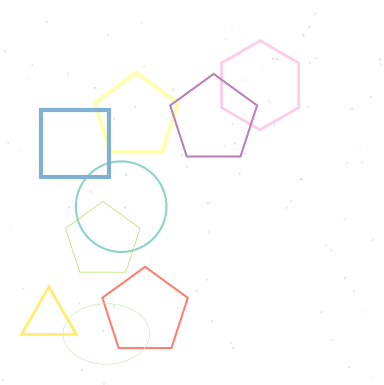[{"shape": "circle", "thickness": 1.5, "radius": 0.59, "center": [0.315, 0.463]}, {"shape": "pentagon", "thickness": 3, "radius": 0.57, "center": [0.354, 0.697]}, {"shape": "pentagon", "thickness": 1.5, "radius": 0.58, "center": [0.377, 0.19]}, {"shape": "square", "thickness": 3, "radius": 0.44, "center": [0.195, 0.628]}, {"shape": "pentagon", "thickness": 0.5, "radius": 0.51, "center": [0.267, 0.375]}, {"shape": "hexagon", "thickness": 2, "radius": 0.58, "center": [0.676, 0.778]}, {"shape": "pentagon", "thickness": 1.5, "radius": 0.59, "center": [0.555, 0.689]}, {"shape": "oval", "thickness": 0.5, "radius": 0.56, "center": [0.276, 0.133]}, {"shape": "triangle", "thickness": 2, "radius": 0.41, "center": [0.127, 0.172]}]